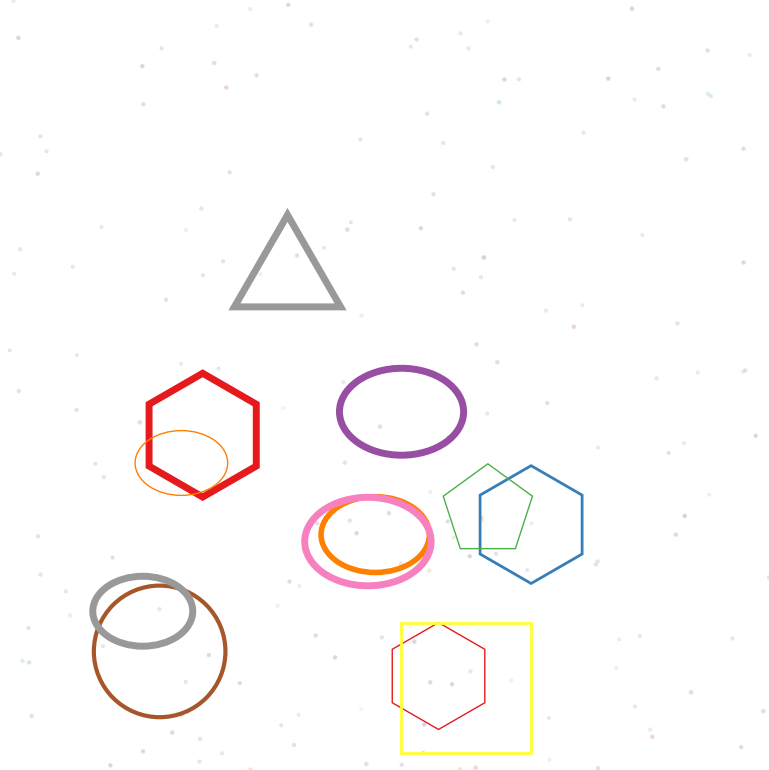[{"shape": "hexagon", "thickness": 0.5, "radius": 0.35, "center": [0.57, 0.122]}, {"shape": "hexagon", "thickness": 2.5, "radius": 0.4, "center": [0.263, 0.435]}, {"shape": "hexagon", "thickness": 1, "radius": 0.38, "center": [0.69, 0.319]}, {"shape": "pentagon", "thickness": 0.5, "radius": 0.3, "center": [0.634, 0.337]}, {"shape": "oval", "thickness": 2.5, "radius": 0.4, "center": [0.521, 0.465]}, {"shape": "oval", "thickness": 0.5, "radius": 0.3, "center": [0.236, 0.399]}, {"shape": "oval", "thickness": 2, "radius": 0.35, "center": [0.487, 0.306]}, {"shape": "square", "thickness": 1, "radius": 0.42, "center": [0.605, 0.106]}, {"shape": "circle", "thickness": 1.5, "radius": 0.43, "center": [0.207, 0.154]}, {"shape": "oval", "thickness": 2.5, "radius": 0.41, "center": [0.478, 0.297]}, {"shape": "oval", "thickness": 2.5, "radius": 0.32, "center": [0.185, 0.206]}, {"shape": "triangle", "thickness": 2.5, "radius": 0.4, "center": [0.373, 0.641]}]